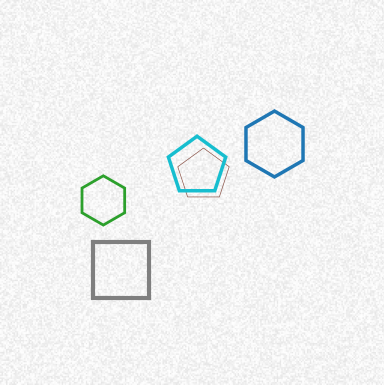[{"shape": "hexagon", "thickness": 2.5, "radius": 0.43, "center": [0.713, 0.626]}, {"shape": "hexagon", "thickness": 2, "radius": 0.32, "center": [0.268, 0.479]}, {"shape": "pentagon", "thickness": 0.5, "radius": 0.35, "center": [0.529, 0.545]}, {"shape": "square", "thickness": 3, "radius": 0.37, "center": [0.314, 0.299]}, {"shape": "pentagon", "thickness": 2.5, "radius": 0.39, "center": [0.512, 0.568]}]